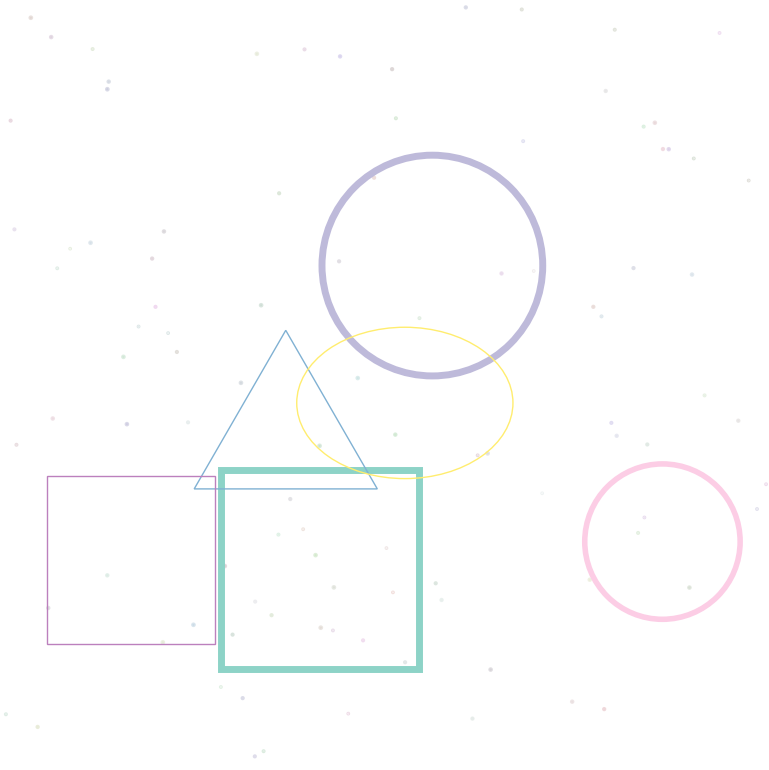[{"shape": "square", "thickness": 2.5, "radius": 0.64, "center": [0.416, 0.261]}, {"shape": "circle", "thickness": 2.5, "radius": 0.72, "center": [0.562, 0.655]}, {"shape": "triangle", "thickness": 0.5, "radius": 0.69, "center": [0.371, 0.434]}, {"shape": "circle", "thickness": 2, "radius": 0.5, "center": [0.86, 0.297]}, {"shape": "square", "thickness": 0.5, "radius": 0.54, "center": [0.17, 0.273]}, {"shape": "oval", "thickness": 0.5, "radius": 0.7, "center": [0.526, 0.477]}]